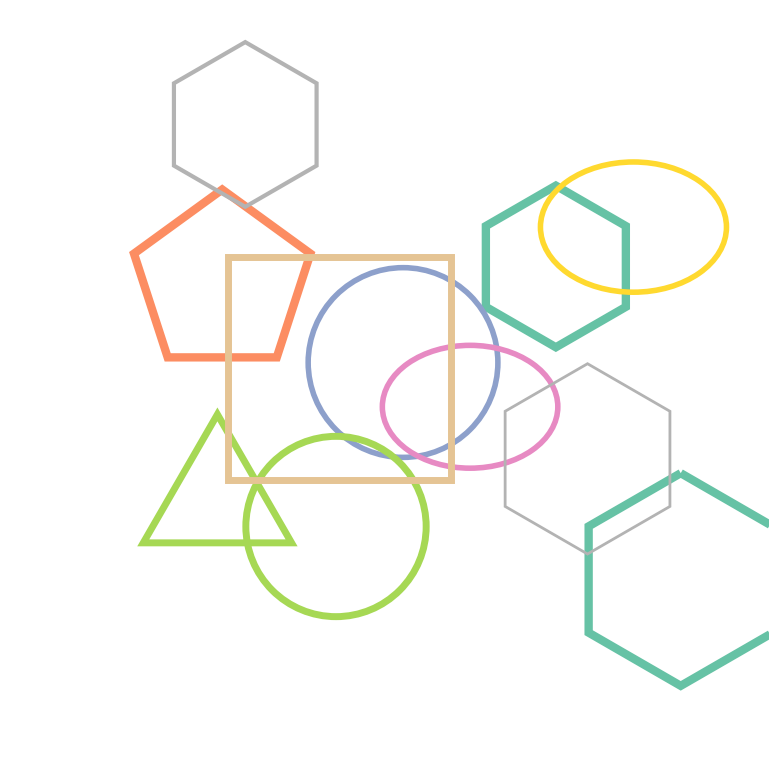[{"shape": "hexagon", "thickness": 3, "radius": 0.52, "center": [0.722, 0.654]}, {"shape": "hexagon", "thickness": 3, "radius": 0.69, "center": [0.884, 0.247]}, {"shape": "pentagon", "thickness": 3, "radius": 0.6, "center": [0.289, 0.633]}, {"shape": "circle", "thickness": 2, "radius": 0.62, "center": [0.523, 0.529]}, {"shape": "oval", "thickness": 2, "radius": 0.57, "center": [0.61, 0.472]}, {"shape": "triangle", "thickness": 2.5, "radius": 0.56, "center": [0.282, 0.351]}, {"shape": "circle", "thickness": 2.5, "radius": 0.59, "center": [0.436, 0.316]}, {"shape": "oval", "thickness": 2, "radius": 0.6, "center": [0.823, 0.705]}, {"shape": "square", "thickness": 2.5, "radius": 0.72, "center": [0.441, 0.521]}, {"shape": "hexagon", "thickness": 1, "radius": 0.62, "center": [0.763, 0.404]}, {"shape": "hexagon", "thickness": 1.5, "radius": 0.53, "center": [0.319, 0.838]}]